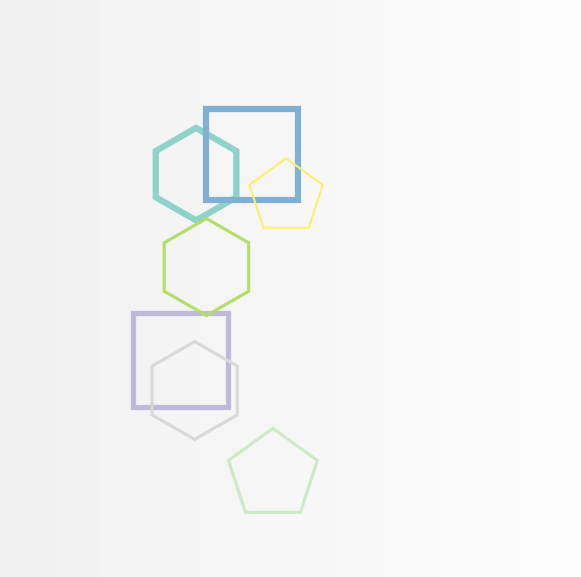[{"shape": "hexagon", "thickness": 3, "radius": 0.4, "center": [0.337, 0.698]}, {"shape": "square", "thickness": 2.5, "radius": 0.41, "center": [0.31, 0.375]}, {"shape": "square", "thickness": 3, "radius": 0.4, "center": [0.433, 0.732]}, {"shape": "hexagon", "thickness": 1.5, "radius": 0.42, "center": [0.355, 0.537]}, {"shape": "hexagon", "thickness": 1.5, "radius": 0.42, "center": [0.335, 0.323]}, {"shape": "pentagon", "thickness": 1.5, "radius": 0.4, "center": [0.47, 0.177]}, {"shape": "pentagon", "thickness": 1, "radius": 0.33, "center": [0.492, 0.659]}]